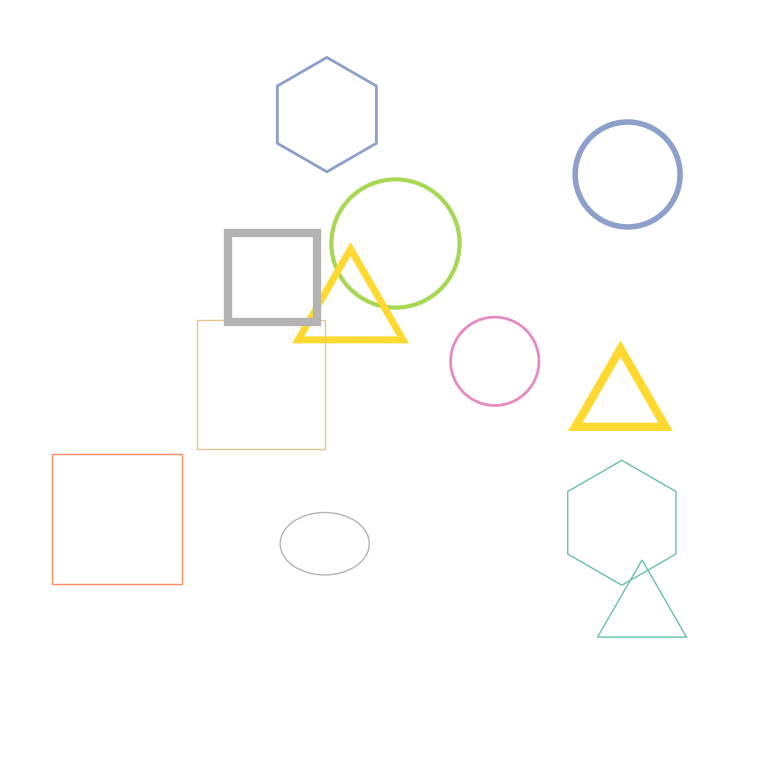[{"shape": "triangle", "thickness": 0.5, "radius": 0.33, "center": [0.834, 0.206]}, {"shape": "hexagon", "thickness": 0.5, "radius": 0.41, "center": [0.808, 0.321]}, {"shape": "square", "thickness": 0.5, "radius": 0.42, "center": [0.152, 0.326]}, {"shape": "circle", "thickness": 2, "radius": 0.34, "center": [0.815, 0.773]}, {"shape": "hexagon", "thickness": 1, "radius": 0.37, "center": [0.424, 0.851]}, {"shape": "circle", "thickness": 1, "radius": 0.29, "center": [0.643, 0.531]}, {"shape": "circle", "thickness": 1.5, "radius": 0.42, "center": [0.514, 0.684]}, {"shape": "triangle", "thickness": 3, "radius": 0.34, "center": [0.806, 0.479]}, {"shape": "triangle", "thickness": 2.5, "radius": 0.39, "center": [0.455, 0.598]}, {"shape": "square", "thickness": 0.5, "radius": 0.42, "center": [0.339, 0.501]}, {"shape": "oval", "thickness": 0.5, "radius": 0.29, "center": [0.422, 0.294]}, {"shape": "square", "thickness": 3, "radius": 0.29, "center": [0.354, 0.64]}]